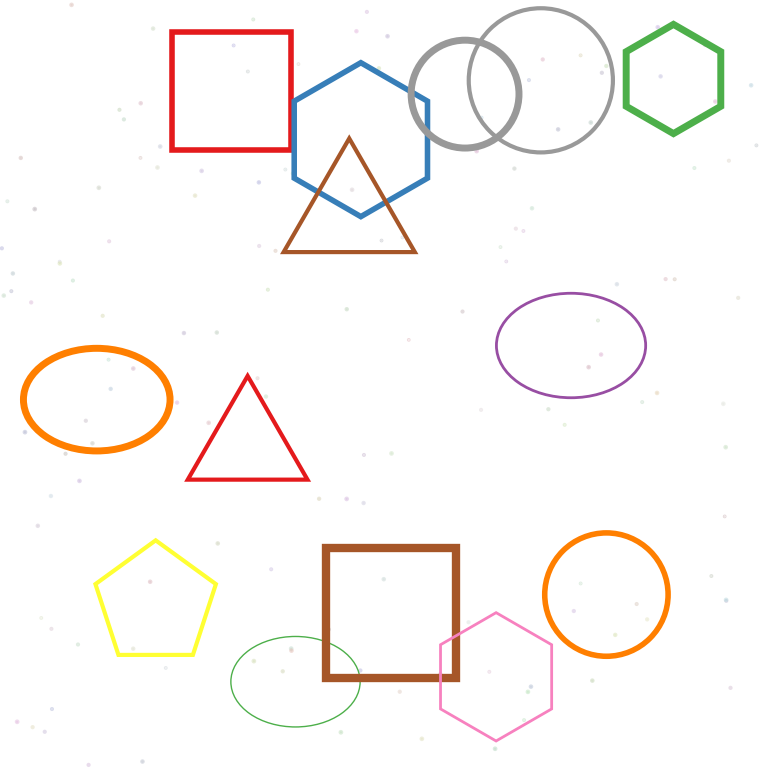[{"shape": "square", "thickness": 2, "radius": 0.39, "center": [0.301, 0.882]}, {"shape": "triangle", "thickness": 1.5, "radius": 0.45, "center": [0.322, 0.422]}, {"shape": "hexagon", "thickness": 2, "radius": 0.5, "center": [0.469, 0.819]}, {"shape": "hexagon", "thickness": 2.5, "radius": 0.35, "center": [0.875, 0.897]}, {"shape": "oval", "thickness": 0.5, "radius": 0.42, "center": [0.384, 0.115]}, {"shape": "oval", "thickness": 1, "radius": 0.48, "center": [0.742, 0.551]}, {"shape": "circle", "thickness": 2, "radius": 0.4, "center": [0.788, 0.228]}, {"shape": "oval", "thickness": 2.5, "radius": 0.48, "center": [0.126, 0.481]}, {"shape": "pentagon", "thickness": 1.5, "radius": 0.41, "center": [0.202, 0.216]}, {"shape": "triangle", "thickness": 1.5, "radius": 0.49, "center": [0.454, 0.722]}, {"shape": "square", "thickness": 3, "radius": 0.42, "center": [0.508, 0.204]}, {"shape": "hexagon", "thickness": 1, "radius": 0.42, "center": [0.644, 0.121]}, {"shape": "circle", "thickness": 2.5, "radius": 0.35, "center": [0.604, 0.878]}, {"shape": "circle", "thickness": 1.5, "radius": 0.47, "center": [0.702, 0.896]}]